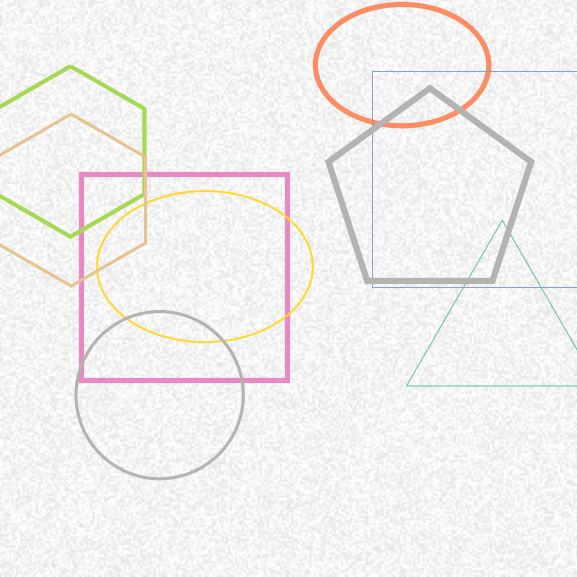[{"shape": "triangle", "thickness": 0.5, "radius": 0.96, "center": [0.87, 0.427]}, {"shape": "oval", "thickness": 2.5, "radius": 0.75, "center": [0.696, 0.886]}, {"shape": "square", "thickness": 0.5, "radius": 0.93, "center": [0.83, 0.69]}, {"shape": "square", "thickness": 2.5, "radius": 0.89, "center": [0.318, 0.52]}, {"shape": "hexagon", "thickness": 2, "radius": 0.74, "center": [0.122, 0.737]}, {"shape": "oval", "thickness": 1, "radius": 0.93, "center": [0.355, 0.538]}, {"shape": "hexagon", "thickness": 1.5, "radius": 0.74, "center": [0.123, 0.653]}, {"shape": "circle", "thickness": 1.5, "radius": 0.72, "center": [0.276, 0.315]}, {"shape": "pentagon", "thickness": 3, "radius": 0.92, "center": [0.744, 0.662]}]